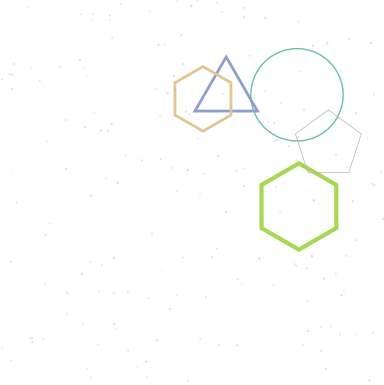[{"shape": "circle", "thickness": 1, "radius": 0.6, "center": [0.771, 0.754]}, {"shape": "triangle", "thickness": 2, "radius": 0.47, "center": [0.588, 0.758]}, {"shape": "hexagon", "thickness": 3, "radius": 0.56, "center": [0.776, 0.464]}, {"shape": "hexagon", "thickness": 2, "radius": 0.42, "center": [0.527, 0.743]}, {"shape": "pentagon", "thickness": 0.5, "radius": 0.45, "center": [0.853, 0.624]}]